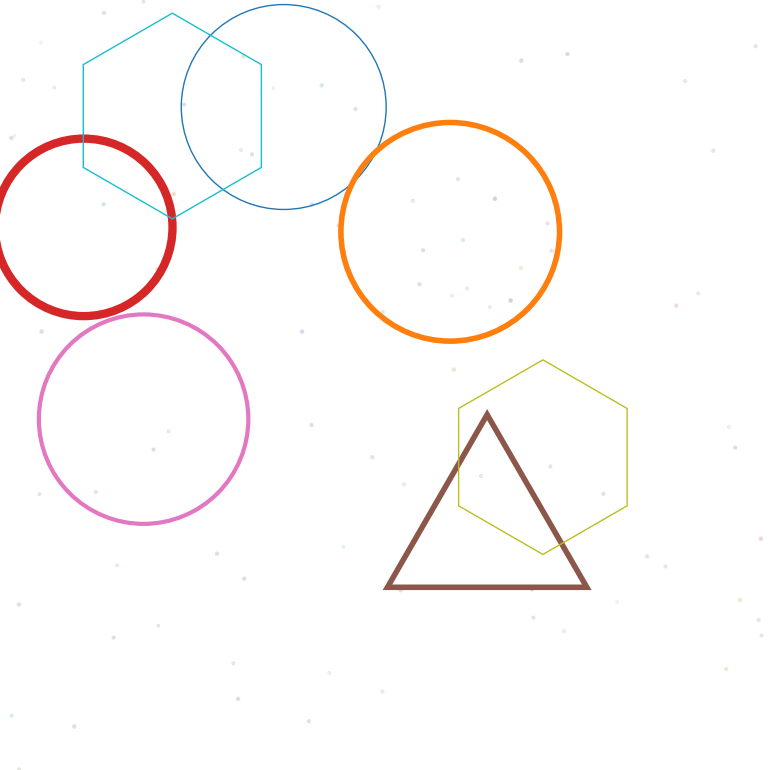[{"shape": "circle", "thickness": 0.5, "radius": 0.67, "center": [0.368, 0.861]}, {"shape": "circle", "thickness": 2, "radius": 0.71, "center": [0.585, 0.699]}, {"shape": "circle", "thickness": 3, "radius": 0.58, "center": [0.109, 0.705]}, {"shape": "triangle", "thickness": 2, "radius": 0.75, "center": [0.633, 0.312]}, {"shape": "circle", "thickness": 1.5, "radius": 0.68, "center": [0.186, 0.456]}, {"shape": "hexagon", "thickness": 0.5, "radius": 0.63, "center": [0.705, 0.406]}, {"shape": "hexagon", "thickness": 0.5, "radius": 0.67, "center": [0.224, 0.849]}]